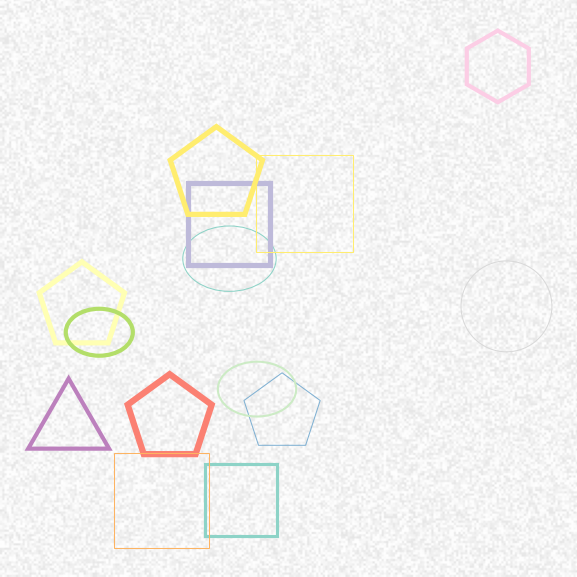[{"shape": "square", "thickness": 1.5, "radius": 0.31, "center": [0.417, 0.133]}, {"shape": "oval", "thickness": 0.5, "radius": 0.4, "center": [0.397, 0.551]}, {"shape": "pentagon", "thickness": 2.5, "radius": 0.39, "center": [0.142, 0.468]}, {"shape": "square", "thickness": 2.5, "radius": 0.36, "center": [0.396, 0.611]}, {"shape": "pentagon", "thickness": 3, "radius": 0.38, "center": [0.294, 0.275]}, {"shape": "pentagon", "thickness": 0.5, "radius": 0.35, "center": [0.488, 0.284]}, {"shape": "square", "thickness": 0.5, "radius": 0.41, "center": [0.279, 0.132]}, {"shape": "oval", "thickness": 2, "radius": 0.29, "center": [0.172, 0.424]}, {"shape": "hexagon", "thickness": 2, "radius": 0.31, "center": [0.862, 0.884]}, {"shape": "circle", "thickness": 0.5, "radius": 0.39, "center": [0.877, 0.469]}, {"shape": "triangle", "thickness": 2, "radius": 0.4, "center": [0.119, 0.263]}, {"shape": "oval", "thickness": 1, "radius": 0.34, "center": [0.445, 0.325]}, {"shape": "square", "thickness": 0.5, "radius": 0.42, "center": [0.527, 0.647]}, {"shape": "pentagon", "thickness": 2.5, "radius": 0.42, "center": [0.375, 0.696]}]